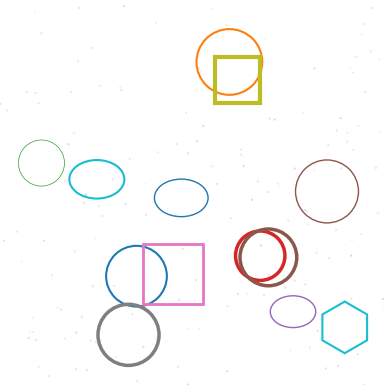[{"shape": "oval", "thickness": 1, "radius": 0.35, "center": [0.471, 0.486]}, {"shape": "circle", "thickness": 1.5, "radius": 0.39, "center": [0.355, 0.283]}, {"shape": "circle", "thickness": 1.5, "radius": 0.43, "center": [0.596, 0.839]}, {"shape": "circle", "thickness": 0.5, "radius": 0.3, "center": [0.108, 0.577]}, {"shape": "circle", "thickness": 2.5, "radius": 0.32, "center": [0.676, 0.336]}, {"shape": "oval", "thickness": 1, "radius": 0.29, "center": [0.761, 0.19]}, {"shape": "circle", "thickness": 1, "radius": 0.41, "center": [0.849, 0.503]}, {"shape": "circle", "thickness": 2.5, "radius": 0.37, "center": [0.697, 0.331]}, {"shape": "square", "thickness": 2, "radius": 0.39, "center": [0.449, 0.289]}, {"shape": "circle", "thickness": 2.5, "radius": 0.4, "center": [0.334, 0.13]}, {"shape": "square", "thickness": 3, "radius": 0.29, "center": [0.617, 0.792]}, {"shape": "oval", "thickness": 1.5, "radius": 0.36, "center": [0.252, 0.534]}, {"shape": "hexagon", "thickness": 1.5, "radius": 0.34, "center": [0.895, 0.15]}]